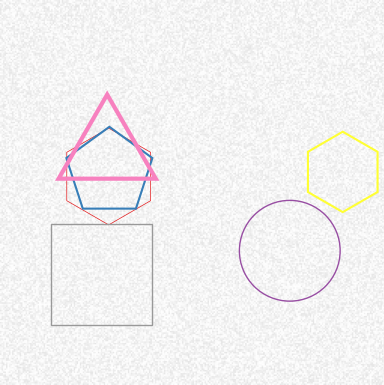[{"shape": "hexagon", "thickness": 0.5, "radius": 0.63, "center": [0.282, 0.542]}, {"shape": "pentagon", "thickness": 1.5, "radius": 0.59, "center": [0.284, 0.553]}, {"shape": "circle", "thickness": 1, "radius": 0.65, "center": [0.753, 0.349]}, {"shape": "hexagon", "thickness": 1.5, "radius": 0.52, "center": [0.89, 0.553]}, {"shape": "triangle", "thickness": 3, "radius": 0.73, "center": [0.278, 0.609]}, {"shape": "square", "thickness": 1, "radius": 0.65, "center": [0.263, 0.288]}]